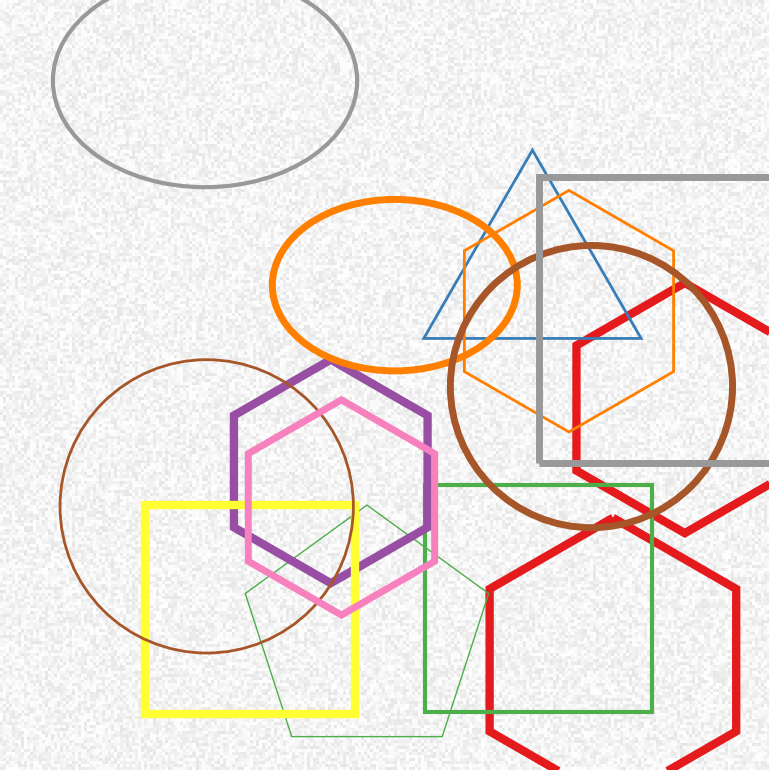[{"shape": "hexagon", "thickness": 3, "radius": 0.81, "center": [0.889, 0.47]}, {"shape": "hexagon", "thickness": 3, "radius": 0.92, "center": [0.796, 0.143]}, {"shape": "triangle", "thickness": 1, "radius": 0.82, "center": [0.691, 0.642]}, {"shape": "pentagon", "thickness": 0.5, "radius": 0.83, "center": [0.477, 0.178]}, {"shape": "square", "thickness": 1.5, "radius": 0.74, "center": [0.699, 0.223]}, {"shape": "hexagon", "thickness": 3, "radius": 0.73, "center": [0.43, 0.388]}, {"shape": "oval", "thickness": 2.5, "radius": 0.8, "center": [0.513, 0.63]}, {"shape": "hexagon", "thickness": 1, "radius": 0.78, "center": [0.739, 0.596]}, {"shape": "square", "thickness": 3, "radius": 0.68, "center": [0.325, 0.209]}, {"shape": "circle", "thickness": 2.5, "radius": 0.92, "center": [0.768, 0.498]}, {"shape": "circle", "thickness": 1, "radius": 0.95, "center": [0.268, 0.342]}, {"shape": "hexagon", "thickness": 2.5, "radius": 0.7, "center": [0.443, 0.341]}, {"shape": "square", "thickness": 2.5, "radius": 0.93, "center": [0.886, 0.584]}, {"shape": "oval", "thickness": 1.5, "radius": 0.99, "center": [0.266, 0.895]}]